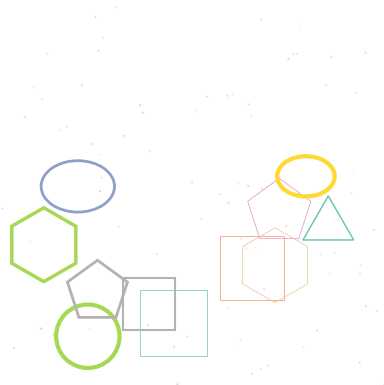[{"shape": "triangle", "thickness": 1, "radius": 0.38, "center": [0.853, 0.415]}, {"shape": "square", "thickness": 0.5, "radius": 0.43, "center": [0.45, 0.162]}, {"shape": "square", "thickness": 0.5, "radius": 0.41, "center": [0.654, 0.303]}, {"shape": "oval", "thickness": 2, "radius": 0.48, "center": [0.202, 0.516]}, {"shape": "pentagon", "thickness": 0.5, "radius": 0.43, "center": [0.725, 0.45]}, {"shape": "circle", "thickness": 3, "radius": 0.41, "center": [0.228, 0.127]}, {"shape": "hexagon", "thickness": 2.5, "radius": 0.48, "center": [0.114, 0.364]}, {"shape": "oval", "thickness": 3, "radius": 0.37, "center": [0.795, 0.542]}, {"shape": "hexagon", "thickness": 0.5, "radius": 0.49, "center": [0.715, 0.311]}, {"shape": "square", "thickness": 1.5, "radius": 0.34, "center": [0.387, 0.211]}, {"shape": "pentagon", "thickness": 2, "radius": 0.41, "center": [0.253, 0.242]}]